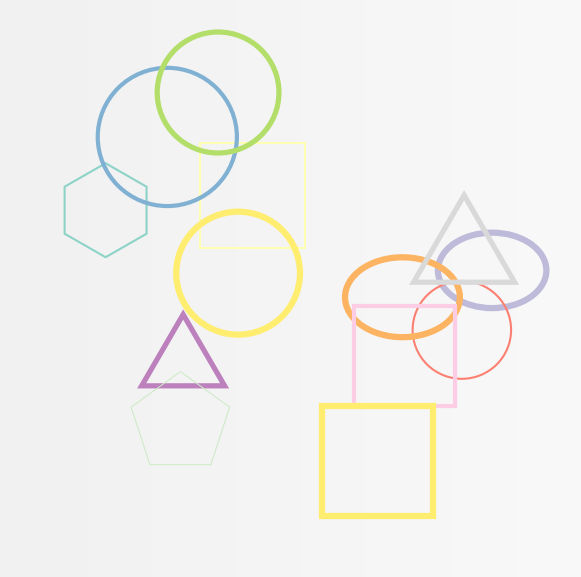[{"shape": "hexagon", "thickness": 1, "radius": 0.41, "center": [0.182, 0.635]}, {"shape": "square", "thickness": 1, "radius": 0.45, "center": [0.434, 0.661]}, {"shape": "oval", "thickness": 3, "radius": 0.47, "center": [0.847, 0.531]}, {"shape": "circle", "thickness": 1, "radius": 0.42, "center": [0.795, 0.428]}, {"shape": "circle", "thickness": 2, "radius": 0.6, "center": [0.288, 0.762]}, {"shape": "oval", "thickness": 3, "radius": 0.49, "center": [0.692, 0.484]}, {"shape": "circle", "thickness": 2.5, "radius": 0.52, "center": [0.375, 0.839]}, {"shape": "square", "thickness": 2, "radius": 0.43, "center": [0.696, 0.383]}, {"shape": "triangle", "thickness": 2.5, "radius": 0.5, "center": [0.798, 0.561]}, {"shape": "triangle", "thickness": 2.5, "radius": 0.41, "center": [0.315, 0.372]}, {"shape": "pentagon", "thickness": 0.5, "radius": 0.45, "center": [0.31, 0.267]}, {"shape": "circle", "thickness": 3, "radius": 0.53, "center": [0.41, 0.526]}, {"shape": "square", "thickness": 3, "radius": 0.48, "center": [0.649, 0.201]}]